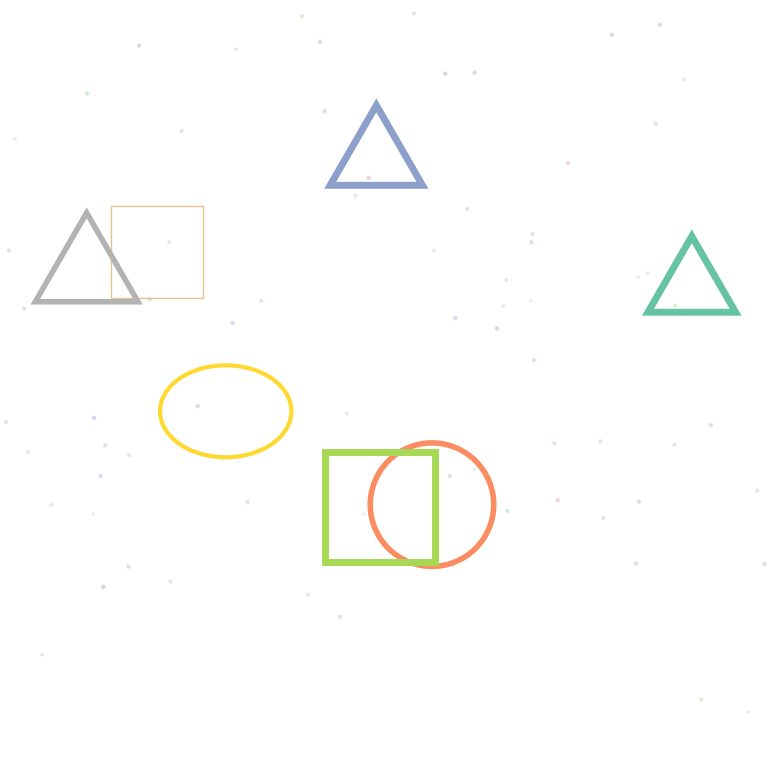[{"shape": "triangle", "thickness": 2.5, "radius": 0.33, "center": [0.898, 0.627]}, {"shape": "circle", "thickness": 2, "radius": 0.4, "center": [0.561, 0.345]}, {"shape": "triangle", "thickness": 2.5, "radius": 0.35, "center": [0.489, 0.794]}, {"shape": "square", "thickness": 2.5, "radius": 0.36, "center": [0.494, 0.341]}, {"shape": "oval", "thickness": 1.5, "radius": 0.43, "center": [0.293, 0.466]}, {"shape": "square", "thickness": 0.5, "radius": 0.3, "center": [0.204, 0.673]}, {"shape": "triangle", "thickness": 2, "radius": 0.39, "center": [0.113, 0.647]}]